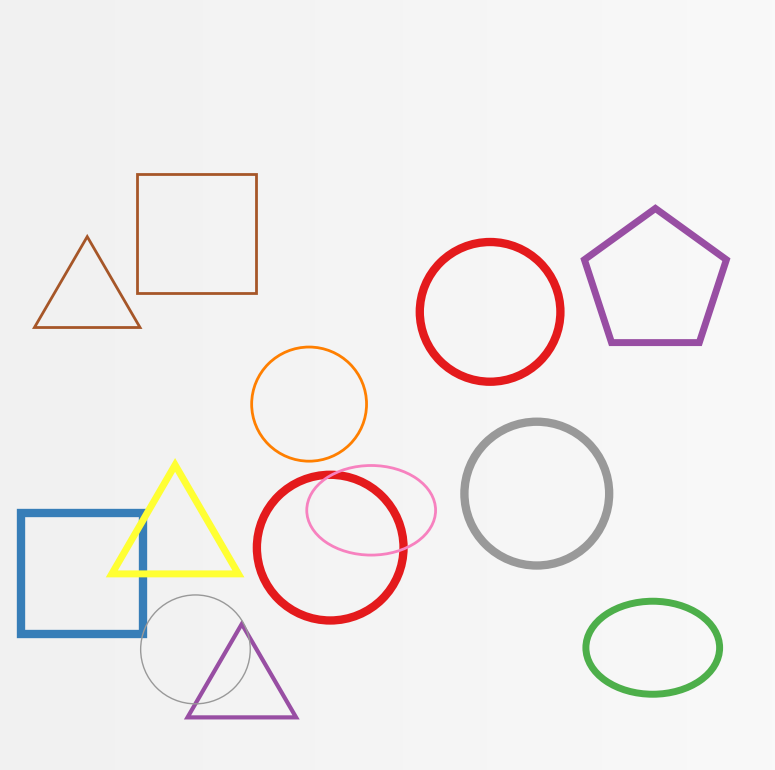[{"shape": "circle", "thickness": 3, "radius": 0.45, "center": [0.632, 0.595]}, {"shape": "circle", "thickness": 3, "radius": 0.47, "center": [0.426, 0.289]}, {"shape": "square", "thickness": 3, "radius": 0.39, "center": [0.106, 0.255]}, {"shape": "oval", "thickness": 2.5, "radius": 0.43, "center": [0.842, 0.159]}, {"shape": "pentagon", "thickness": 2.5, "radius": 0.48, "center": [0.846, 0.633]}, {"shape": "triangle", "thickness": 1.5, "radius": 0.4, "center": [0.312, 0.109]}, {"shape": "circle", "thickness": 1, "radius": 0.37, "center": [0.399, 0.475]}, {"shape": "triangle", "thickness": 2.5, "radius": 0.47, "center": [0.226, 0.302]}, {"shape": "square", "thickness": 1, "radius": 0.39, "center": [0.254, 0.697]}, {"shape": "triangle", "thickness": 1, "radius": 0.39, "center": [0.113, 0.614]}, {"shape": "oval", "thickness": 1, "radius": 0.42, "center": [0.479, 0.337]}, {"shape": "circle", "thickness": 3, "radius": 0.47, "center": [0.693, 0.359]}, {"shape": "circle", "thickness": 0.5, "radius": 0.35, "center": [0.252, 0.157]}]